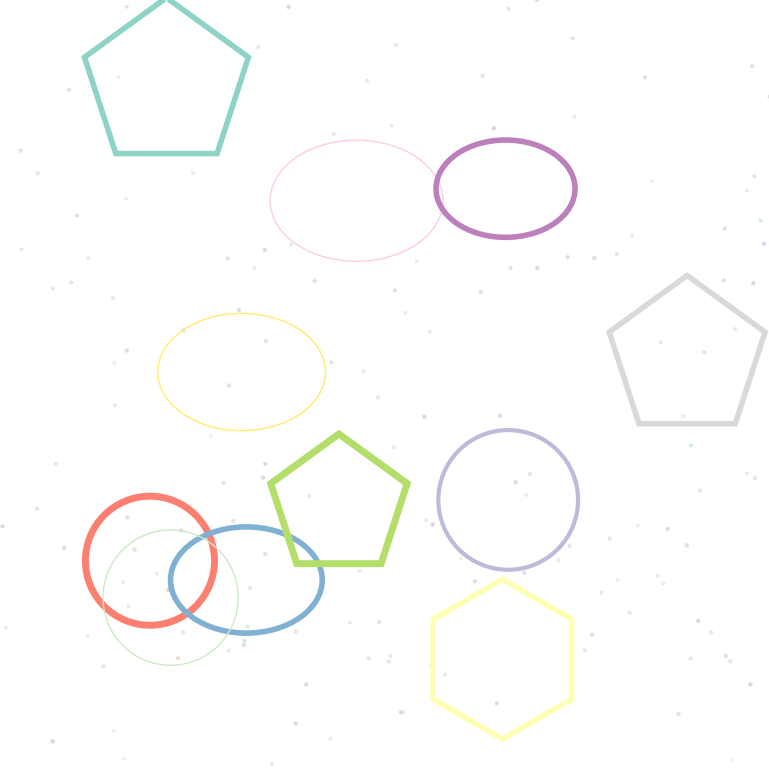[{"shape": "pentagon", "thickness": 2, "radius": 0.56, "center": [0.216, 0.891]}, {"shape": "hexagon", "thickness": 2, "radius": 0.52, "center": [0.652, 0.144]}, {"shape": "circle", "thickness": 1.5, "radius": 0.45, "center": [0.66, 0.351]}, {"shape": "circle", "thickness": 2.5, "radius": 0.42, "center": [0.195, 0.272]}, {"shape": "oval", "thickness": 2, "radius": 0.49, "center": [0.32, 0.247]}, {"shape": "pentagon", "thickness": 2.5, "radius": 0.47, "center": [0.44, 0.343]}, {"shape": "oval", "thickness": 0.5, "radius": 0.56, "center": [0.463, 0.739]}, {"shape": "pentagon", "thickness": 2, "radius": 0.53, "center": [0.892, 0.536]}, {"shape": "oval", "thickness": 2, "radius": 0.45, "center": [0.657, 0.755]}, {"shape": "circle", "thickness": 0.5, "radius": 0.44, "center": [0.222, 0.224]}, {"shape": "oval", "thickness": 0.5, "radius": 0.54, "center": [0.314, 0.517]}]